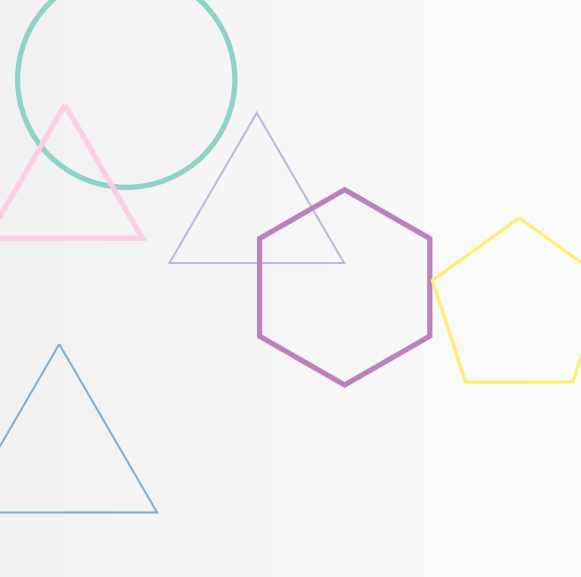[{"shape": "circle", "thickness": 2.5, "radius": 0.93, "center": [0.217, 0.862]}, {"shape": "triangle", "thickness": 1, "radius": 0.87, "center": [0.442, 0.63]}, {"shape": "triangle", "thickness": 1, "radius": 0.97, "center": [0.102, 0.209]}, {"shape": "triangle", "thickness": 2.5, "radius": 0.77, "center": [0.112, 0.664]}, {"shape": "hexagon", "thickness": 2.5, "radius": 0.85, "center": [0.593, 0.502]}, {"shape": "pentagon", "thickness": 1.5, "radius": 0.79, "center": [0.893, 0.465]}]